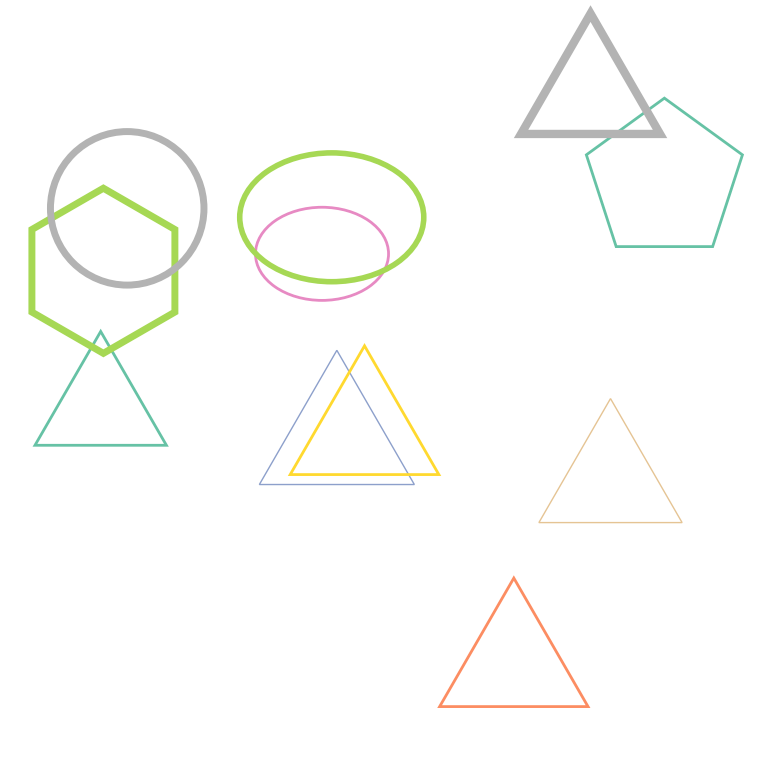[{"shape": "triangle", "thickness": 1, "radius": 0.49, "center": [0.131, 0.471]}, {"shape": "pentagon", "thickness": 1, "radius": 0.53, "center": [0.863, 0.766]}, {"shape": "triangle", "thickness": 1, "radius": 0.56, "center": [0.667, 0.138]}, {"shape": "triangle", "thickness": 0.5, "radius": 0.58, "center": [0.437, 0.429]}, {"shape": "oval", "thickness": 1, "radius": 0.43, "center": [0.418, 0.67]}, {"shape": "oval", "thickness": 2, "radius": 0.6, "center": [0.431, 0.718]}, {"shape": "hexagon", "thickness": 2.5, "radius": 0.54, "center": [0.134, 0.648]}, {"shape": "triangle", "thickness": 1, "radius": 0.56, "center": [0.473, 0.439]}, {"shape": "triangle", "thickness": 0.5, "radius": 0.54, "center": [0.793, 0.375]}, {"shape": "triangle", "thickness": 3, "radius": 0.52, "center": [0.767, 0.878]}, {"shape": "circle", "thickness": 2.5, "radius": 0.5, "center": [0.165, 0.729]}]